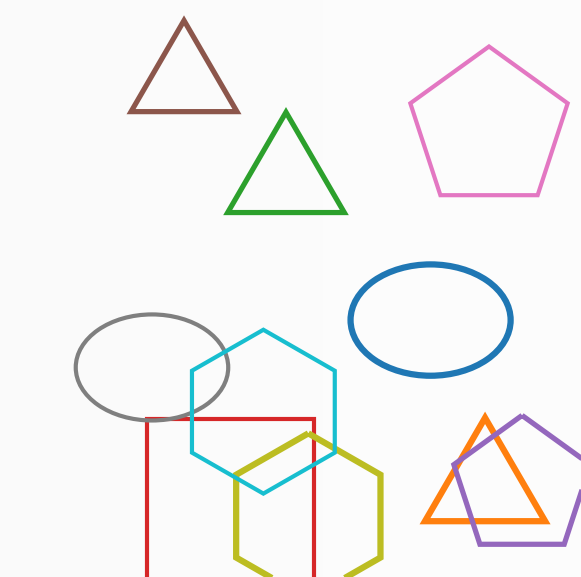[{"shape": "oval", "thickness": 3, "radius": 0.69, "center": [0.741, 0.445]}, {"shape": "triangle", "thickness": 3, "radius": 0.6, "center": [0.835, 0.156]}, {"shape": "triangle", "thickness": 2.5, "radius": 0.58, "center": [0.492, 0.689]}, {"shape": "square", "thickness": 2, "radius": 0.72, "center": [0.396, 0.129]}, {"shape": "pentagon", "thickness": 2.5, "radius": 0.62, "center": [0.898, 0.156]}, {"shape": "triangle", "thickness": 2.5, "radius": 0.53, "center": [0.317, 0.858]}, {"shape": "pentagon", "thickness": 2, "radius": 0.71, "center": [0.841, 0.776]}, {"shape": "oval", "thickness": 2, "radius": 0.66, "center": [0.261, 0.363]}, {"shape": "hexagon", "thickness": 3, "radius": 0.72, "center": [0.53, 0.105]}, {"shape": "hexagon", "thickness": 2, "radius": 0.71, "center": [0.453, 0.286]}]